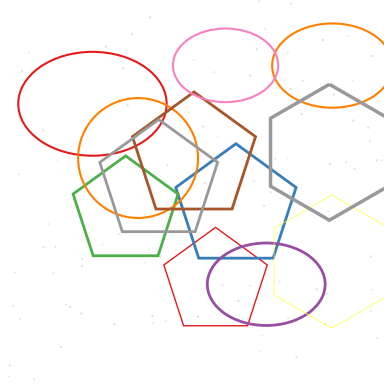[{"shape": "pentagon", "thickness": 1, "radius": 0.71, "center": [0.56, 0.268]}, {"shape": "oval", "thickness": 1.5, "radius": 0.96, "center": [0.24, 0.73]}, {"shape": "pentagon", "thickness": 2, "radius": 0.82, "center": [0.613, 0.462]}, {"shape": "pentagon", "thickness": 2, "radius": 0.72, "center": [0.326, 0.452]}, {"shape": "oval", "thickness": 2, "radius": 0.77, "center": [0.692, 0.262]}, {"shape": "oval", "thickness": 1.5, "radius": 0.78, "center": [0.863, 0.83]}, {"shape": "circle", "thickness": 1.5, "radius": 0.78, "center": [0.359, 0.59]}, {"shape": "hexagon", "thickness": 0.5, "radius": 0.87, "center": [0.862, 0.32]}, {"shape": "pentagon", "thickness": 2, "radius": 0.84, "center": [0.504, 0.593]}, {"shape": "oval", "thickness": 1.5, "radius": 0.68, "center": [0.586, 0.83]}, {"shape": "hexagon", "thickness": 2.5, "radius": 0.88, "center": [0.856, 0.605]}, {"shape": "pentagon", "thickness": 2, "radius": 0.8, "center": [0.412, 0.529]}]